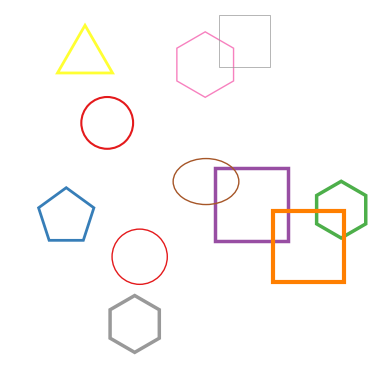[{"shape": "circle", "thickness": 1.5, "radius": 0.34, "center": [0.278, 0.681]}, {"shape": "circle", "thickness": 1, "radius": 0.36, "center": [0.363, 0.333]}, {"shape": "pentagon", "thickness": 2, "radius": 0.38, "center": [0.172, 0.437]}, {"shape": "hexagon", "thickness": 2.5, "radius": 0.37, "center": [0.886, 0.455]}, {"shape": "square", "thickness": 2.5, "radius": 0.48, "center": [0.653, 0.468]}, {"shape": "square", "thickness": 3, "radius": 0.46, "center": [0.801, 0.359]}, {"shape": "triangle", "thickness": 2, "radius": 0.41, "center": [0.221, 0.852]}, {"shape": "oval", "thickness": 1, "radius": 0.43, "center": [0.535, 0.528]}, {"shape": "hexagon", "thickness": 1, "radius": 0.43, "center": [0.533, 0.832]}, {"shape": "square", "thickness": 0.5, "radius": 0.33, "center": [0.635, 0.894]}, {"shape": "hexagon", "thickness": 2.5, "radius": 0.37, "center": [0.35, 0.159]}]